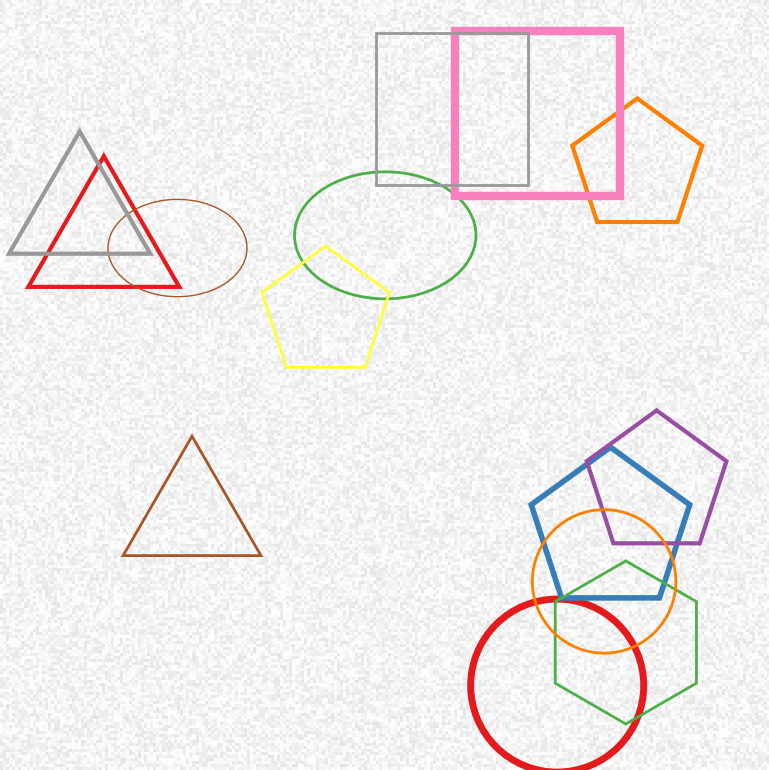[{"shape": "triangle", "thickness": 1.5, "radius": 0.57, "center": [0.135, 0.684]}, {"shape": "circle", "thickness": 2.5, "radius": 0.56, "center": [0.724, 0.11]}, {"shape": "pentagon", "thickness": 2, "radius": 0.54, "center": [0.793, 0.311]}, {"shape": "oval", "thickness": 1, "radius": 0.59, "center": [0.5, 0.694]}, {"shape": "hexagon", "thickness": 1, "radius": 0.53, "center": [0.813, 0.166]}, {"shape": "pentagon", "thickness": 1.5, "radius": 0.48, "center": [0.853, 0.372]}, {"shape": "circle", "thickness": 1, "radius": 0.47, "center": [0.785, 0.245]}, {"shape": "pentagon", "thickness": 1.5, "radius": 0.44, "center": [0.828, 0.783]}, {"shape": "pentagon", "thickness": 1, "radius": 0.44, "center": [0.423, 0.593]}, {"shape": "oval", "thickness": 0.5, "radius": 0.45, "center": [0.231, 0.678]}, {"shape": "triangle", "thickness": 1, "radius": 0.52, "center": [0.249, 0.33]}, {"shape": "square", "thickness": 3, "radius": 0.54, "center": [0.698, 0.853]}, {"shape": "square", "thickness": 1, "radius": 0.49, "center": [0.587, 0.858]}, {"shape": "triangle", "thickness": 1.5, "radius": 0.53, "center": [0.103, 0.723]}]